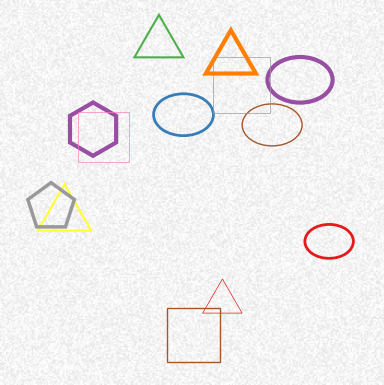[{"shape": "oval", "thickness": 2, "radius": 0.31, "center": [0.855, 0.373]}, {"shape": "triangle", "thickness": 0.5, "radius": 0.3, "center": [0.578, 0.216]}, {"shape": "oval", "thickness": 2, "radius": 0.39, "center": [0.477, 0.702]}, {"shape": "triangle", "thickness": 1.5, "radius": 0.37, "center": [0.413, 0.888]}, {"shape": "hexagon", "thickness": 3, "radius": 0.35, "center": [0.242, 0.665]}, {"shape": "oval", "thickness": 3, "radius": 0.42, "center": [0.779, 0.793]}, {"shape": "triangle", "thickness": 3, "radius": 0.38, "center": [0.6, 0.847]}, {"shape": "triangle", "thickness": 1.5, "radius": 0.4, "center": [0.168, 0.441]}, {"shape": "square", "thickness": 1, "radius": 0.35, "center": [0.503, 0.13]}, {"shape": "oval", "thickness": 1, "radius": 0.39, "center": [0.707, 0.676]}, {"shape": "square", "thickness": 0.5, "radius": 0.33, "center": [0.268, 0.645]}, {"shape": "pentagon", "thickness": 2.5, "radius": 0.32, "center": [0.133, 0.462]}, {"shape": "square", "thickness": 0.5, "radius": 0.37, "center": [0.627, 0.78]}]